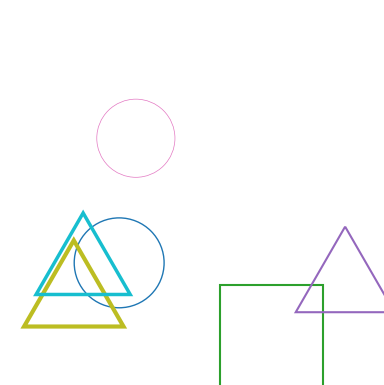[{"shape": "circle", "thickness": 1, "radius": 0.58, "center": [0.31, 0.317]}, {"shape": "square", "thickness": 1.5, "radius": 0.67, "center": [0.705, 0.127]}, {"shape": "triangle", "thickness": 1.5, "radius": 0.74, "center": [0.896, 0.263]}, {"shape": "circle", "thickness": 0.5, "radius": 0.51, "center": [0.353, 0.641]}, {"shape": "triangle", "thickness": 3, "radius": 0.75, "center": [0.192, 0.226]}, {"shape": "triangle", "thickness": 2.5, "radius": 0.71, "center": [0.216, 0.306]}]